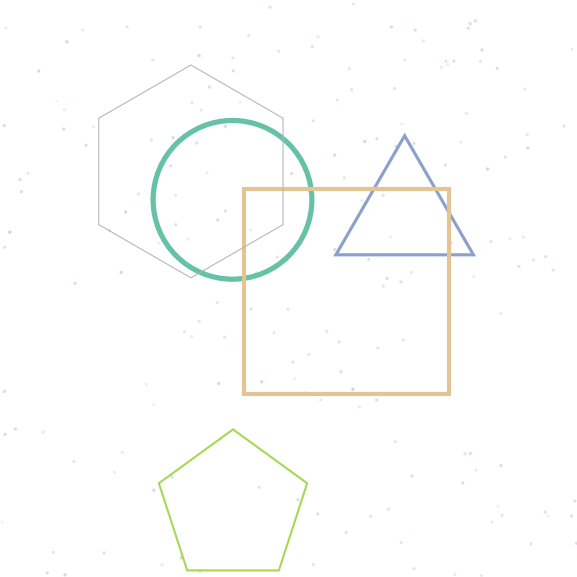[{"shape": "circle", "thickness": 2.5, "radius": 0.69, "center": [0.403, 0.653]}, {"shape": "triangle", "thickness": 1.5, "radius": 0.69, "center": [0.701, 0.627]}, {"shape": "pentagon", "thickness": 1, "radius": 0.67, "center": [0.404, 0.121]}, {"shape": "square", "thickness": 2, "radius": 0.89, "center": [0.6, 0.494]}, {"shape": "hexagon", "thickness": 0.5, "radius": 0.92, "center": [0.331, 0.702]}]